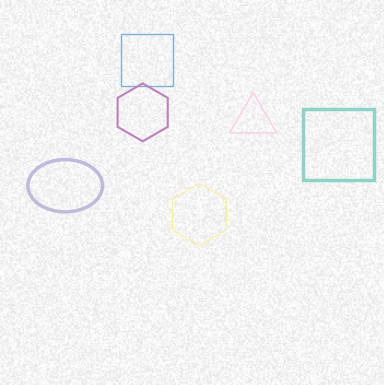[{"shape": "square", "thickness": 2.5, "radius": 0.46, "center": [0.879, 0.625]}, {"shape": "oval", "thickness": 2.5, "radius": 0.49, "center": [0.169, 0.518]}, {"shape": "square", "thickness": 1, "radius": 0.34, "center": [0.382, 0.844]}, {"shape": "triangle", "thickness": 1, "radius": 0.35, "center": [0.658, 0.69]}, {"shape": "hexagon", "thickness": 1.5, "radius": 0.38, "center": [0.371, 0.708]}, {"shape": "hexagon", "thickness": 0.5, "radius": 0.4, "center": [0.518, 0.443]}]